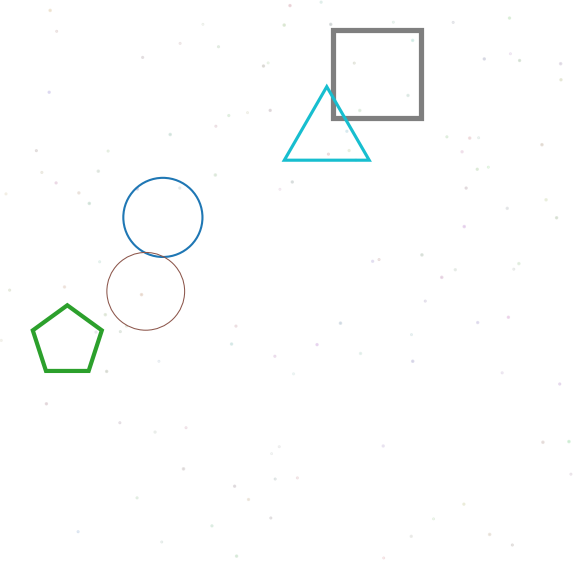[{"shape": "circle", "thickness": 1, "radius": 0.34, "center": [0.282, 0.623]}, {"shape": "pentagon", "thickness": 2, "radius": 0.31, "center": [0.117, 0.408]}, {"shape": "circle", "thickness": 0.5, "radius": 0.34, "center": [0.252, 0.495]}, {"shape": "square", "thickness": 2.5, "radius": 0.38, "center": [0.653, 0.871]}, {"shape": "triangle", "thickness": 1.5, "radius": 0.42, "center": [0.566, 0.764]}]